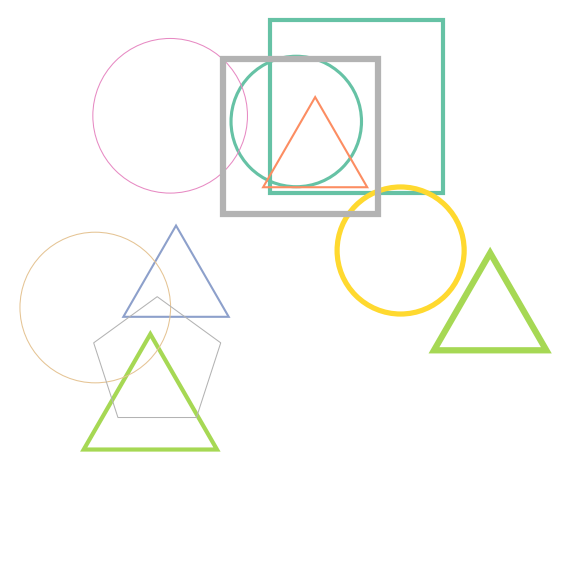[{"shape": "circle", "thickness": 1.5, "radius": 0.56, "center": [0.513, 0.789]}, {"shape": "square", "thickness": 2, "radius": 0.75, "center": [0.618, 0.816]}, {"shape": "triangle", "thickness": 1, "radius": 0.52, "center": [0.546, 0.727]}, {"shape": "triangle", "thickness": 1, "radius": 0.53, "center": [0.305, 0.503]}, {"shape": "circle", "thickness": 0.5, "radius": 0.67, "center": [0.295, 0.799]}, {"shape": "triangle", "thickness": 2, "radius": 0.67, "center": [0.26, 0.287]}, {"shape": "triangle", "thickness": 3, "radius": 0.56, "center": [0.849, 0.449]}, {"shape": "circle", "thickness": 2.5, "radius": 0.55, "center": [0.694, 0.565]}, {"shape": "circle", "thickness": 0.5, "radius": 0.65, "center": [0.165, 0.467]}, {"shape": "square", "thickness": 3, "radius": 0.67, "center": [0.52, 0.762]}, {"shape": "pentagon", "thickness": 0.5, "radius": 0.58, "center": [0.272, 0.37]}]